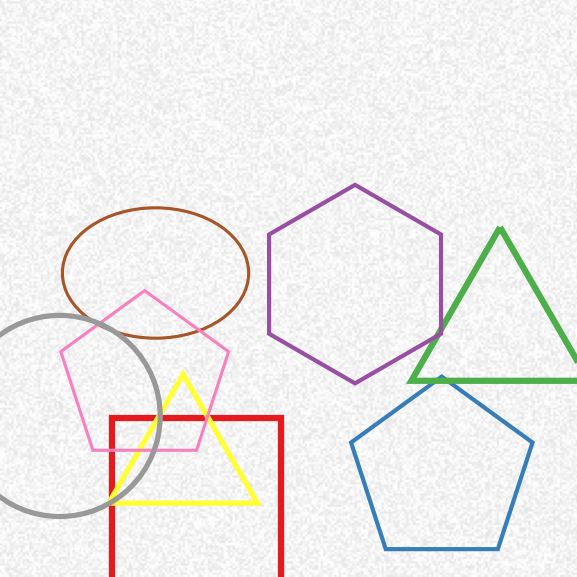[{"shape": "square", "thickness": 3, "radius": 0.73, "center": [0.341, 0.129]}, {"shape": "pentagon", "thickness": 2, "radius": 0.83, "center": [0.765, 0.182]}, {"shape": "triangle", "thickness": 3, "radius": 0.89, "center": [0.866, 0.428]}, {"shape": "hexagon", "thickness": 2, "radius": 0.86, "center": [0.615, 0.507]}, {"shape": "triangle", "thickness": 2.5, "radius": 0.74, "center": [0.317, 0.202]}, {"shape": "oval", "thickness": 1.5, "radius": 0.81, "center": [0.269, 0.526]}, {"shape": "pentagon", "thickness": 1.5, "radius": 0.76, "center": [0.251, 0.343]}, {"shape": "circle", "thickness": 2.5, "radius": 0.87, "center": [0.103, 0.279]}]